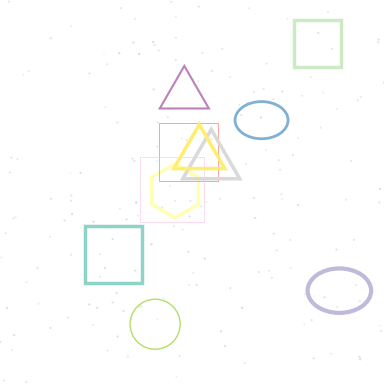[{"shape": "square", "thickness": 2.5, "radius": 0.37, "center": [0.295, 0.34]}, {"shape": "hexagon", "thickness": 2.5, "radius": 0.35, "center": [0.455, 0.504]}, {"shape": "oval", "thickness": 3, "radius": 0.41, "center": [0.882, 0.245]}, {"shape": "square", "thickness": 0.5, "radius": 0.38, "center": [0.49, 0.606]}, {"shape": "oval", "thickness": 2, "radius": 0.34, "center": [0.679, 0.688]}, {"shape": "circle", "thickness": 1, "radius": 0.33, "center": [0.403, 0.158]}, {"shape": "square", "thickness": 0.5, "radius": 0.42, "center": [0.447, 0.509]}, {"shape": "triangle", "thickness": 2.5, "radius": 0.43, "center": [0.549, 0.578]}, {"shape": "triangle", "thickness": 1.5, "radius": 0.37, "center": [0.479, 0.755]}, {"shape": "square", "thickness": 2.5, "radius": 0.31, "center": [0.824, 0.887]}, {"shape": "triangle", "thickness": 2.5, "radius": 0.38, "center": [0.518, 0.6]}]